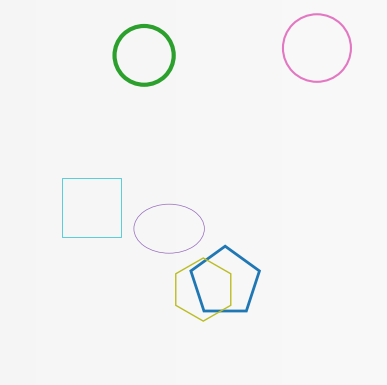[{"shape": "pentagon", "thickness": 2, "radius": 0.47, "center": [0.581, 0.267]}, {"shape": "circle", "thickness": 3, "radius": 0.38, "center": [0.372, 0.856]}, {"shape": "oval", "thickness": 0.5, "radius": 0.45, "center": [0.436, 0.406]}, {"shape": "circle", "thickness": 1.5, "radius": 0.44, "center": [0.818, 0.875]}, {"shape": "hexagon", "thickness": 1, "radius": 0.41, "center": [0.525, 0.248]}, {"shape": "square", "thickness": 0.5, "radius": 0.38, "center": [0.236, 0.461]}]